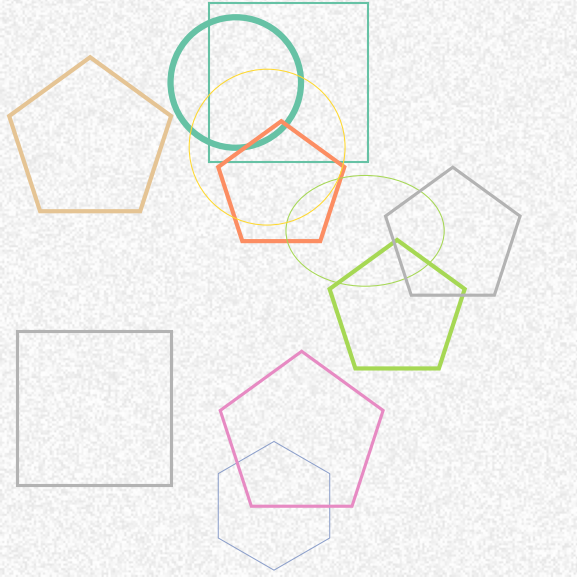[{"shape": "square", "thickness": 1, "radius": 0.69, "center": [0.5, 0.856]}, {"shape": "circle", "thickness": 3, "radius": 0.56, "center": [0.408, 0.856]}, {"shape": "pentagon", "thickness": 2, "radius": 0.57, "center": [0.487, 0.674]}, {"shape": "hexagon", "thickness": 0.5, "radius": 0.56, "center": [0.474, 0.123]}, {"shape": "pentagon", "thickness": 1.5, "radius": 0.74, "center": [0.522, 0.243]}, {"shape": "pentagon", "thickness": 2, "radius": 0.62, "center": [0.688, 0.461]}, {"shape": "oval", "thickness": 0.5, "radius": 0.68, "center": [0.632, 0.599]}, {"shape": "circle", "thickness": 0.5, "radius": 0.67, "center": [0.463, 0.744]}, {"shape": "pentagon", "thickness": 2, "radius": 0.74, "center": [0.156, 0.753]}, {"shape": "square", "thickness": 1.5, "radius": 0.66, "center": [0.163, 0.293]}, {"shape": "pentagon", "thickness": 1.5, "radius": 0.61, "center": [0.784, 0.587]}]